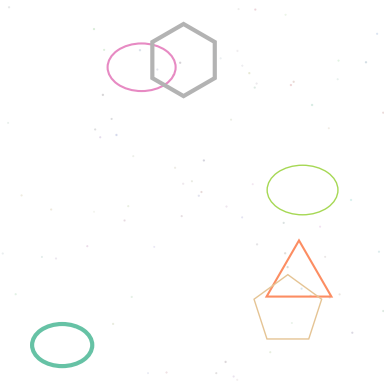[{"shape": "oval", "thickness": 3, "radius": 0.39, "center": [0.161, 0.104]}, {"shape": "triangle", "thickness": 1.5, "radius": 0.49, "center": [0.777, 0.278]}, {"shape": "oval", "thickness": 1.5, "radius": 0.44, "center": [0.368, 0.825]}, {"shape": "oval", "thickness": 1, "radius": 0.46, "center": [0.786, 0.506]}, {"shape": "pentagon", "thickness": 1, "radius": 0.46, "center": [0.748, 0.194]}, {"shape": "hexagon", "thickness": 3, "radius": 0.47, "center": [0.477, 0.844]}]